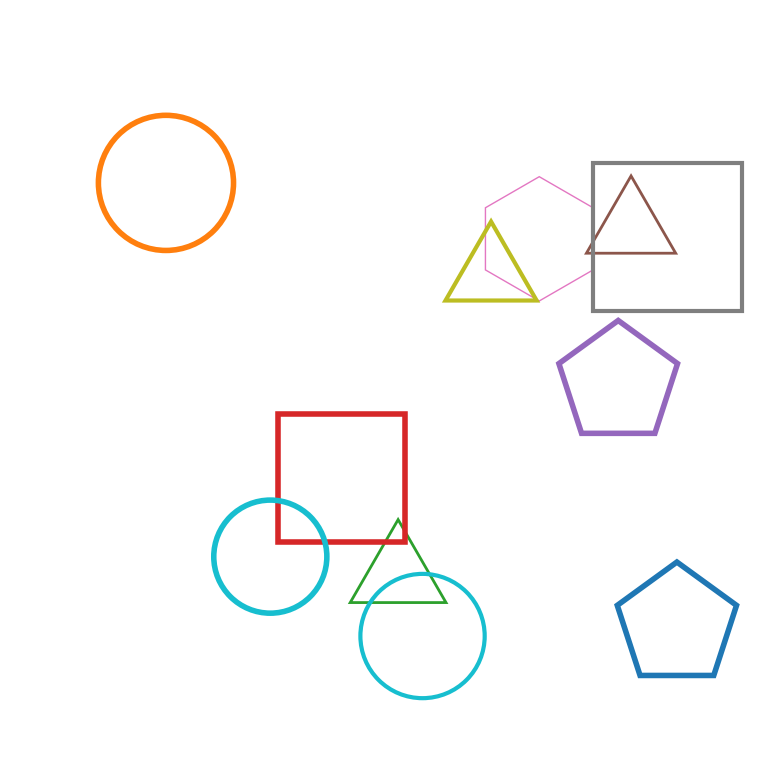[{"shape": "pentagon", "thickness": 2, "radius": 0.41, "center": [0.879, 0.189]}, {"shape": "circle", "thickness": 2, "radius": 0.44, "center": [0.216, 0.762]}, {"shape": "triangle", "thickness": 1, "radius": 0.36, "center": [0.517, 0.253]}, {"shape": "square", "thickness": 2, "radius": 0.41, "center": [0.444, 0.379]}, {"shape": "pentagon", "thickness": 2, "radius": 0.41, "center": [0.803, 0.503]}, {"shape": "triangle", "thickness": 1, "radius": 0.33, "center": [0.82, 0.705]}, {"shape": "hexagon", "thickness": 0.5, "radius": 0.4, "center": [0.7, 0.69]}, {"shape": "square", "thickness": 1.5, "radius": 0.48, "center": [0.867, 0.692]}, {"shape": "triangle", "thickness": 1.5, "radius": 0.34, "center": [0.638, 0.644]}, {"shape": "circle", "thickness": 1.5, "radius": 0.4, "center": [0.549, 0.174]}, {"shape": "circle", "thickness": 2, "radius": 0.37, "center": [0.351, 0.277]}]